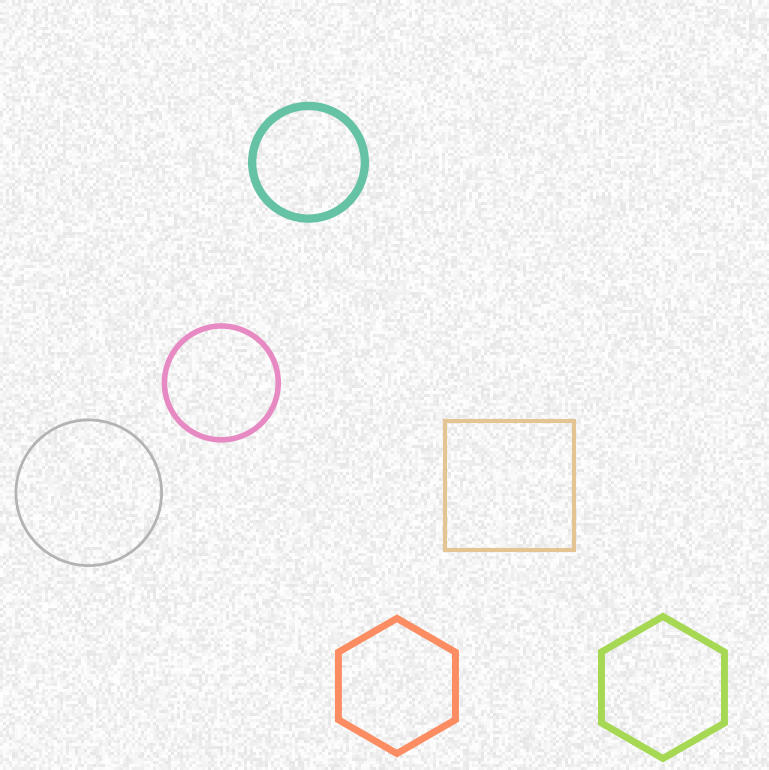[{"shape": "circle", "thickness": 3, "radius": 0.37, "center": [0.401, 0.789]}, {"shape": "hexagon", "thickness": 2.5, "radius": 0.44, "center": [0.515, 0.109]}, {"shape": "circle", "thickness": 2, "radius": 0.37, "center": [0.287, 0.503]}, {"shape": "hexagon", "thickness": 2.5, "radius": 0.46, "center": [0.861, 0.107]}, {"shape": "square", "thickness": 1.5, "radius": 0.42, "center": [0.661, 0.369]}, {"shape": "circle", "thickness": 1, "radius": 0.47, "center": [0.115, 0.36]}]